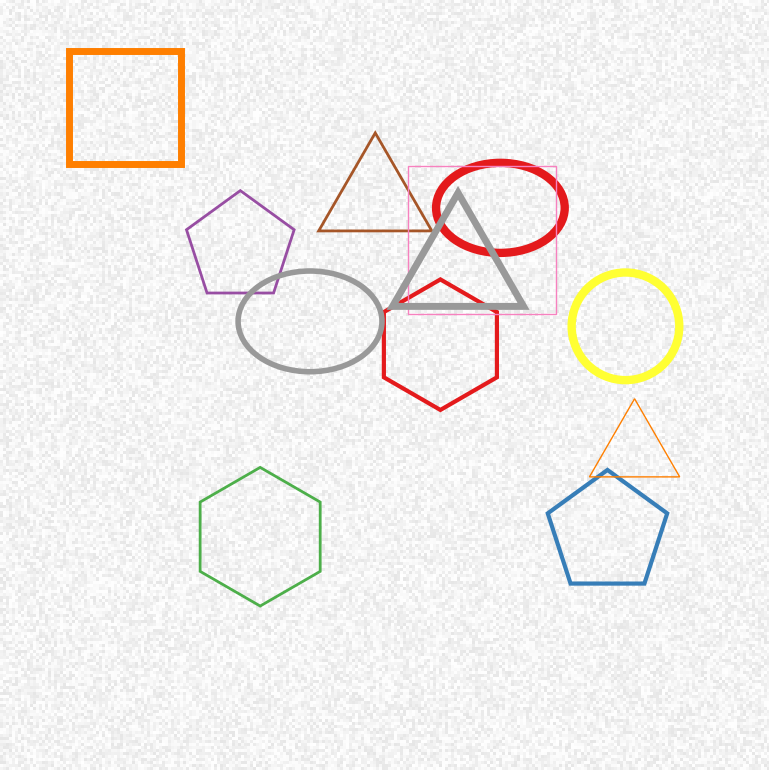[{"shape": "oval", "thickness": 3, "radius": 0.42, "center": [0.65, 0.73]}, {"shape": "hexagon", "thickness": 1.5, "radius": 0.42, "center": [0.572, 0.552]}, {"shape": "pentagon", "thickness": 1.5, "radius": 0.41, "center": [0.789, 0.308]}, {"shape": "hexagon", "thickness": 1, "radius": 0.45, "center": [0.338, 0.303]}, {"shape": "pentagon", "thickness": 1, "radius": 0.37, "center": [0.312, 0.679]}, {"shape": "triangle", "thickness": 0.5, "radius": 0.34, "center": [0.824, 0.415]}, {"shape": "square", "thickness": 2.5, "radius": 0.37, "center": [0.162, 0.86]}, {"shape": "circle", "thickness": 3, "radius": 0.35, "center": [0.812, 0.576]}, {"shape": "triangle", "thickness": 1, "radius": 0.42, "center": [0.487, 0.743]}, {"shape": "square", "thickness": 0.5, "radius": 0.48, "center": [0.626, 0.689]}, {"shape": "triangle", "thickness": 2.5, "radius": 0.49, "center": [0.595, 0.651]}, {"shape": "oval", "thickness": 2, "radius": 0.47, "center": [0.403, 0.583]}]